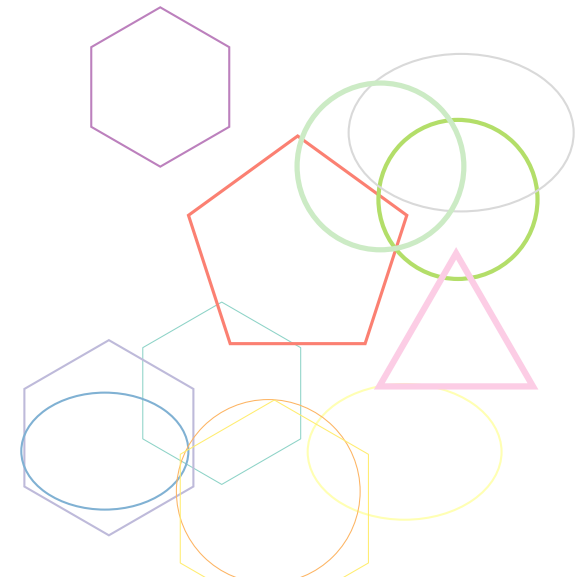[{"shape": "hexagon", "thickness": 0.5, "radius": 0.79, "center": [0.384, 0.318]}, {"shape": "oval", "thickness": 1, "radius": 0.84, "center": [0.701, 0.217]}, {"shape": "hexagon", "thickness": 1, "radius": 0.84, "center": [0.189, 0.241]}, {"shape": "pentagon", "thickness": 1.5, "radius": 0.99, "center": [0.515, 0.565]}, {"shape": "oval", "thickness": 1, "radius": 0.72, "center": [0.182, 0.218]}, {"shape": "circle", "thickness": 0.5, "radius": 0.8, "center": [0.465, 0.148]}, {"shape": "circle", "thickness": 2, "radius": 0.69, "center": [0.793, 0.654]}, {"shape": "triangle", "thickness": 3, "radius": 0.77, "center": [0.79, 0.407]}, {"shape": "oval", "thickness": 1, "radius": 0.97, "center": [0.799, 0.769]}, {"shape": "hexagon", "thickness": 1, "radius": 0.69, "center": [0.277, 0.848]}, {"shape": "circle", "thickness": 2.5, "radius": 0.72, "center": [0.659, 0.711]}, {"shape": "hexagon", "thickness": 0.5, "radius": 0.94, "center": [0.475, 0.118]}]